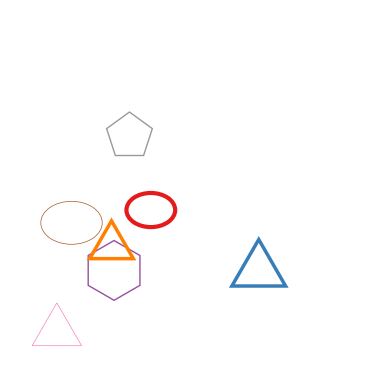[{"shape": "oval", "thickness": 3, "radius": 0.32, "center": [0.392, 0.454]}, {"shape": "triangle", "thickness": 2.5, "radius": 0.4, "center": [0.672, 0.297]}, {"shape": "hexagon", "thickness": 1, "radius": 0.39, "center": [0.296, 0.298]}, {"shape": "triangle", "thickness": 2.5, "radius": 0.33, "center": [0.29, 0.361]}, {"shape": "oval", "thickness": 0.5, "radius": 0.4, "center": [0.186, 0.421]}, {"shape": "triangle", "thickness": 0.5, "radius": 0.37, "center": [0.148, 0.139]}, {"shape": "pentagon", "thickness": 1, "radius": 0.31, "center": [0.336, 0.647]}]